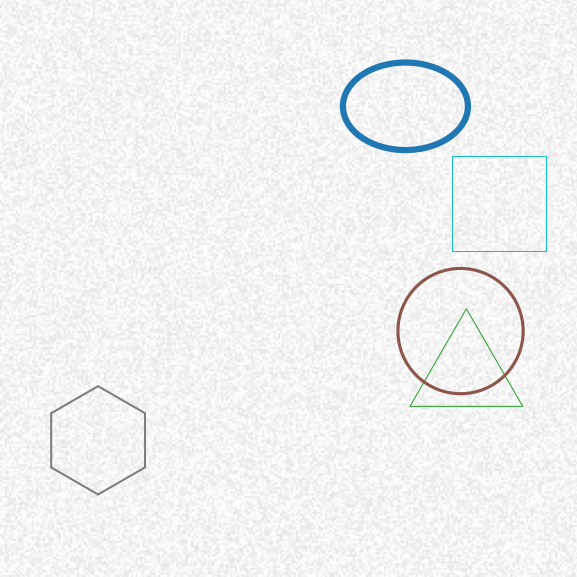[{"shape": "oval", "thickness": 3, "radius": 0.54, "center": [0.702, 0.815]}, {"shape": "triangle", "thickness": 0.5, "radius": 0.56, "center": [0.808, 0.352]}, {"shape": "circle", "thickness": 1.5, "radius": 0.54, "center": [0.797, 0.426]}, {"shape": "hexagon", "thickness": 1, "radius": 0.47, "center": [0.17, 0.237]}, {"shape": "square", "thickness": 0.5, "radius": 0.41, "center": [0.864, 0.647]}]